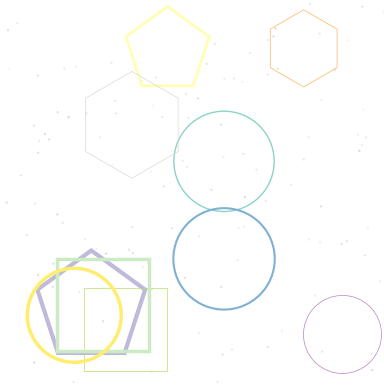[{"shape": "circle", "thickness": 1, "radius": 0.65, "center": [0.582, 0.581]}, {"shape": "pentagon", "thickness": 2, "radius": 0.57, "center": [0.435, 0.869]}, {"shape": "pentagon", "thickness": 3, "radius": 0.74, "center": [0.237, 0.202]}, {"shape": "circle", "thickness": 1.5, "radius": 0.66, "center": [0.582, 0.328]}, {"shape": "hexagon", "thickness": 0.5, "radius": 0.5, "center": [0.789, 0.874]}, {"shape": "square", "thickness": 0.5, "radius": 0.54, "center": [0.325, 0.144]}, {"shape": "hexagon", "thickness": 0.5, "radius": 0.69, "center": [0.343, 0.676]}, {"shape": "circle", "thickness": 0.5, "radius": 0.51, "center": [0.89, 0.131]}, {"shape": "square", "thickness": 2.5, "radius": 0.6, "center": [0.268, 0.208]}, {"shape": "circle", "thickness": 2.5, "radius": 0.61, "center": [0.193, 0.181]}]